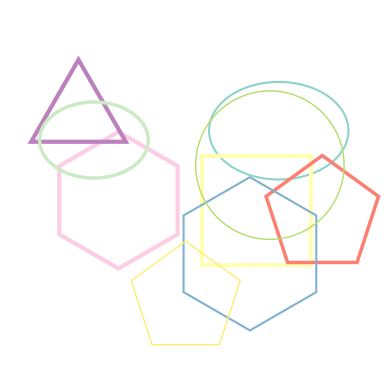[{"shape": "oval", "thickness": 1.5, "radius": 0.91, "center": [0.724, 0.661]}, {"shape": "square", "thickness": 3, "radius": 0.71, "center": [0.666, 0.453]}, {"shape": "pentagon", "thickness": 2.5, "radius": 0.77, "center": [0.837, 0.443]}, {"shape": "hexagon", "thickness": 1.5, "radius": 1.0, "center": [0.649, 0.341]}, {"shape": "circle", "thickness": 1, "radius": 0.96, "center": [0.701, 0.571]}, {"shape": "hexagon", "thickness": 3, "radius": 0.89, "center": [0.308, 0.48]}, {"shape": "triangle", "thickness": 3, "radius": 0.71, "center": [0.204, 0.703]}, {"shape": "oval", "thickness": 2.5, "radius": 0.71, "center": [0.244, 0.636]}, {"shape": "pentagon", "thickness": 1, "radius": 0.74, "center": [0.482, 0.225]}]